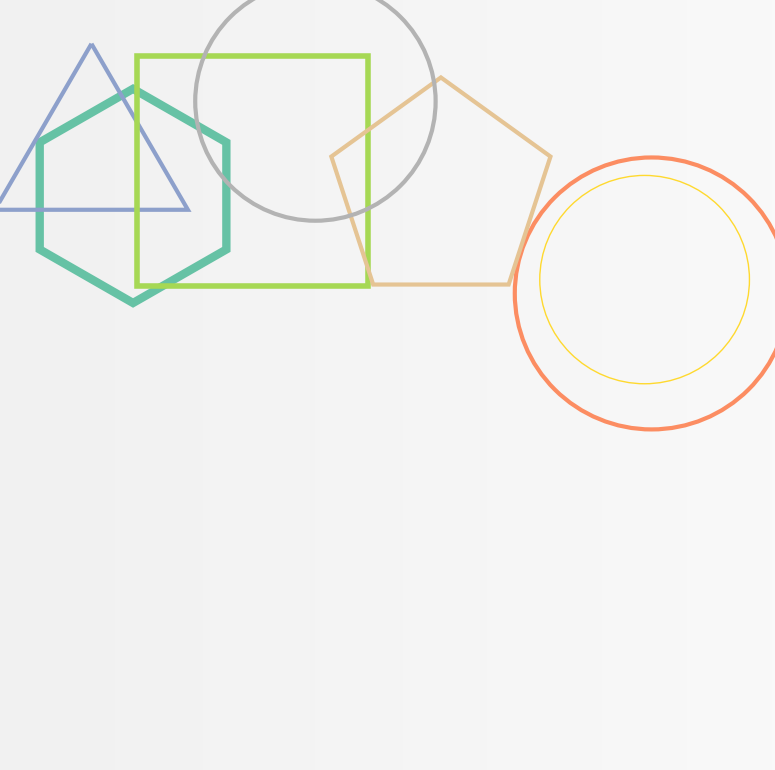[{"shape": "hexagon", "thickness": 3, "radius": 0.7, "center": [0.172, 0.746]}, {"shape": "circle", "thickness": 1.5, "radius": 0.88, "center": [0.841, 0.619]}, {"shape": "triangle", "thickness": 1.5, "radius": 0.72, "center": [0.118, 0.799]}, {"shape": "square", "thickness": 2, "radius": 0.75, "center": [0.326, 0.778]}, {"shape": "circle", "thickness": 0.5, "radius": 0.68, "center": [0.832, 0.637]}, {"shape": "pentagon", "thickness": 1.5, "radius": 0.74, "center": [0.569, 0.751]}, {"shape": "circle", "thickness": 1.5, "radius": 0.78, "center": [0.407, 0.868]}]